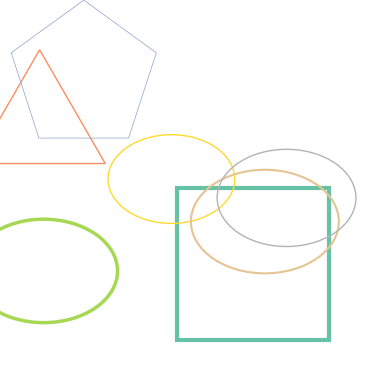[{"shape": "square", "thickness": 3, "radius": 0.99, "center": [0.657, 0.315]}, {"shape": "triangle", "thickness": 1, "radius": 0.98, "center": [0.103, 0.674]}, {"shape": "pentagon", "thickness": 0.5, "radius": 0.99, "center": [0.218, 0.802]}, {"shape": "oval", "thickness": 2.5, "radius": 0.96, "center": [0.113, 0.296]}, {"shape": "oval", "thickness": 1, "radius": 0.82, "center": [0.445, 0.535]}, {"shape": "oval", "thickness": 1.5, "radius": 0.96, "center": [0.688, 0.425]}, {"shape": "oval", "thickness": 1, "radius": 0.9, "center": [0.744, 0.486]}]